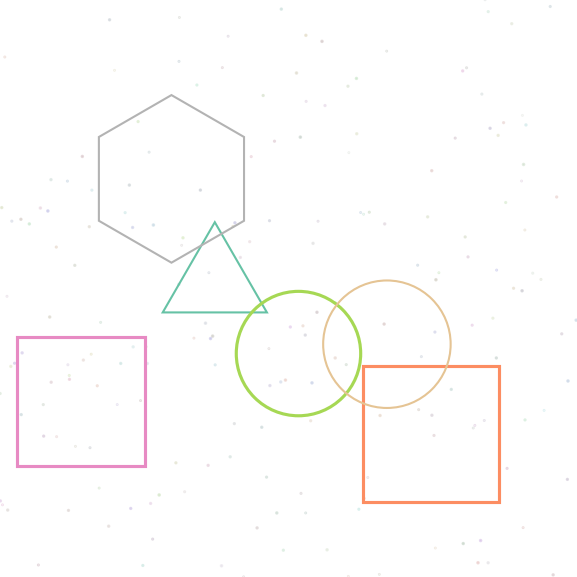[{"shape": "triangle", "thickness": 1, "radius": 0.52, "center": [0.372, 0.51]}, {"shape": "square", "thickness": 1.5, "radius": 0.59, "center": [0.747, 0.247]}, {"shape": "square", "thickness": 1.5, "radius": 0.56, "center": [0.14, 0.304]}, {"shape": "circle", "thickness": 1.5, "radius": 0.54, "center": [0.517, 0.387]}, {"shape": "circle", "thickness": 1, "radius": 0.55, "center": [0.67, 0.403]}, {"shape": "hexagon", "thickness": 1, "radius": 0.73, "center": [0.297, 0.689]}]